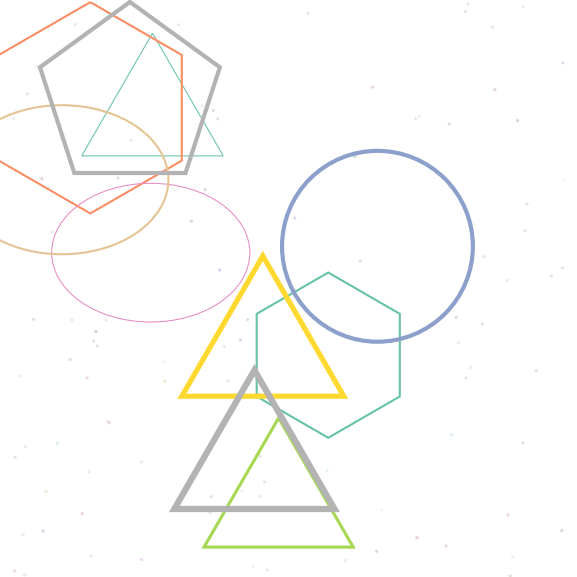[{"shape": "hexagon", "thickness": 1, "radius": 0.72, "center": [0.568, 0.384]}, {"shape": "triangle", "thickness": 0.5, "radius": 0.71, "center": [0.264, 0.8]}, {"shape": "hexagon", "thickness": 1, "radius": 0.91, "center": [0.156, 0.812]}, {"shape": "circle", "thickness": 2, "radius": 0.83, "center": [0.654, 0.573]}, {"shape": "oval", "thickness": 0.5, "radius": 0.86, "center": [0.261, 0.562]}, {"shape": "triangle", "thickness": 1.5, "radius": 0.75, "center": [0.482, 0.126]}, {"shape": "triangle", "thickness": 2.5, "radius": 0.81, "center": [0.455, 0.394]}, {"shape": "oval", "thickness": 1, "radius": 0.92, "center": [0.107, 0.688]}, {"shape": "pentagon", "thickness": 2, "radius": 0.82, "center": [0.225, 0.832]}, {"shape": "triangle", "thickness": 3, "radius": 0.8, "center": [0.441, 0.198]}]